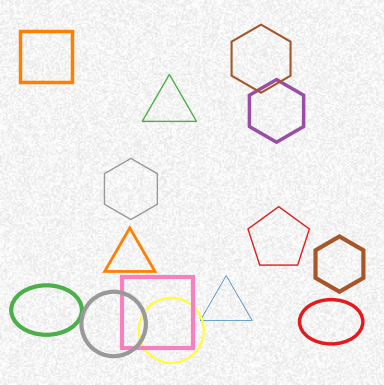[{"shape": "oval", "thickness": 2.5, "radius": 0.41, "center": [0.86, 0.164]}, {"shape": "pentagon", "thickness": 1, "radius": 0.42, "center": [0.724, 0.379]}, {"shape": "triangle", "thickness": 0.5, "radius": 0.39, "center": [0.588, 0.206]}, {"shape": "triangle", "thickness": 1, "radius": 0.41, "center": [0.44, 0.725]}, {"shape": "oval", "thickness": 3, "radius": 0.46, "center": [0.121, 0.195]}, {"shape": "hexagon", "thickness": 2.5, "radius": 0.41, "center": [0.718, 0.712]}, {"shape": "square", "thickness": 2.5, "radius": 0.34, "center": [0.12, 0.853]}, {"shape": "triangle", "thickness": 2, "radius": 0.38, "center": [0.337, 0.333]}, {"shape": "circle", "thickness": 1.5, "radius": 0.42, "center": [0.445, 0.142]}, {"shape": "hexagon", "thickness": 3, "radius": 0.36, "center": [0.882, 0.314]}, {"shape": "hexagon", "thickness": 1.5, "radius": 0.44, "center": [0.678, 0.848]}, {"shape": "square", "thickness": 3, "radius": 0.46, "center": [0.408, 0.188]}, {"shape": "hexagon", "thickness": 1, "radius": 0.4, "center": [0.34, 0.509]}, {"shape": "circle", "thickness": 3, "radius": 0.42, "center": [0.295, 0.158]}]